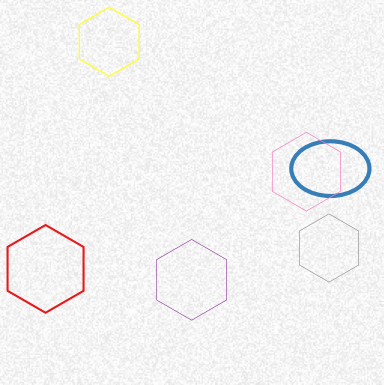[{"shape": "hexagon", "thickness": 1.5, "radius": 0.57, "center": [0.118, 0.302]}, {"shape": "oval", "thickness": 3, "radius": 0.51, "center": [0.858, 0.562]}, {"shape": "hexagon", "thickness": 0.5, "radius": 0.52, "center": [0.498, 0.273]}, {"shape": "hexagon", "thickness": 1, "radius": 0.45, "center": [0.284, 0.891]}, {"shape": "hexagon", "thickness": 0.5, "radius": 0.51, "center": [0.796, 0.554]}, {"shape": "hexagon", "thickness": 0.5, "radius": 0.44, "center": [0.855, 0.356]}]